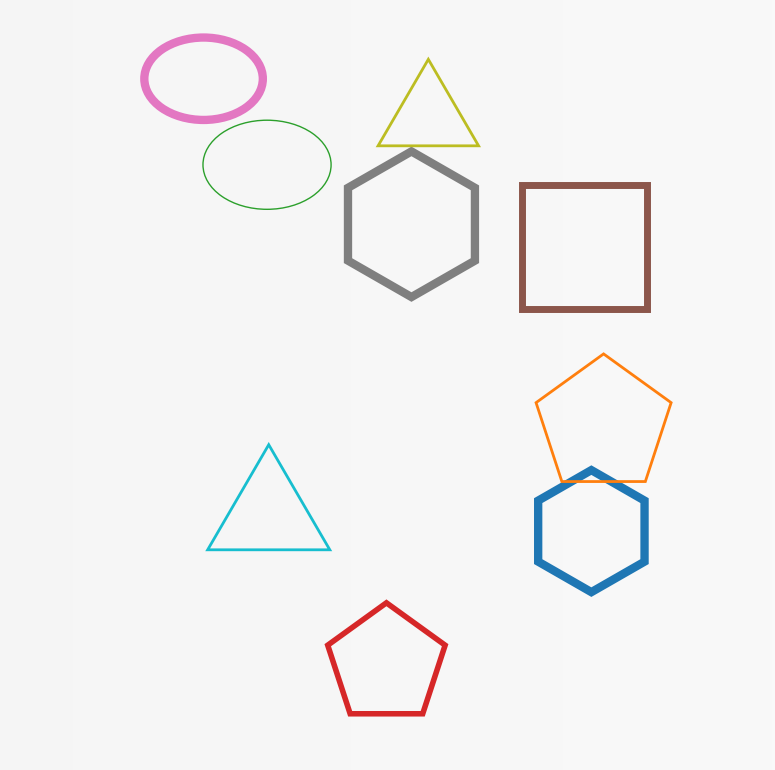[{"shape": "hexagon", "thickness": 3, "radius": 0.4, "center": [0.763, 0.31]}, {"shape": "pentagon", "thickness": 1, "radius": 0.46, "center": [0.779, 0.449]}, {"shape": "oval", "thickness": 0.5, "radius": 0.41, "center": [0.345, 0.786]}, {"shape": "pentagon", "thickness": 2, "radius": 0.4, "center": [0.499, 0.137]}, {"shape": "square", "thickness": 2.5, "radius": 0.4, "center": [0.754, 0.679]}, {"shape": "oval", "thickness": 3, "radius": 0.38, "center": [0.263, 0.898]}, {"shape": "hexagon", "thickness": 3, "radius": 0.47, "center": [0.531, 0.709]}, {"shape": "triangle", "thickness": 1, "radius": 0.37, "center": [0.553, 0.848]}, {"shape": "triangle", "thickness": 1, "radius": 0.45, "center": [0.347, 0.331]}]